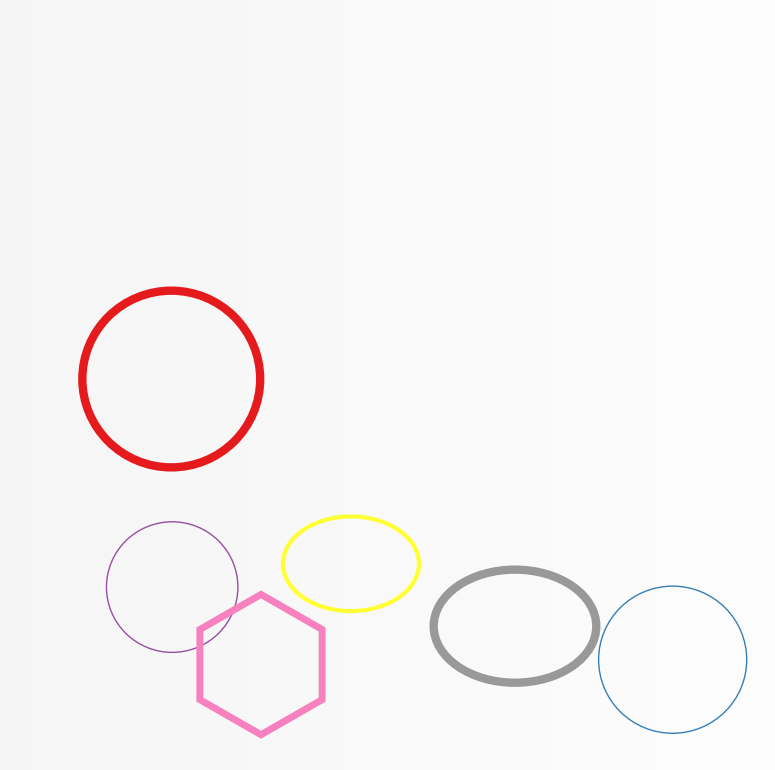[{"shape": "circle", "thickness": 3, "radius": 0.57, "center": [0.221, 0.508]}, {"shape": "circle", "thickness": 0.5, "radius": 0.48, "center": [0.868, 0.143]}, {"shape": "circle", "thickness": 0.5, "radius": 0.42, "center": [0.222, 0.238]}, {"shape": "oval", "thickness": 1.5, "radius": 0.44, "center": [0.453, 0.268]}, {"shape": "hexagon", "thickness": 2.5, "radius": 0.46, "center": [0.337, 0.137]}, {"shape": "oval", "thickness": 3, "radius": 0.52, "center": [0.664, 0.187]}]